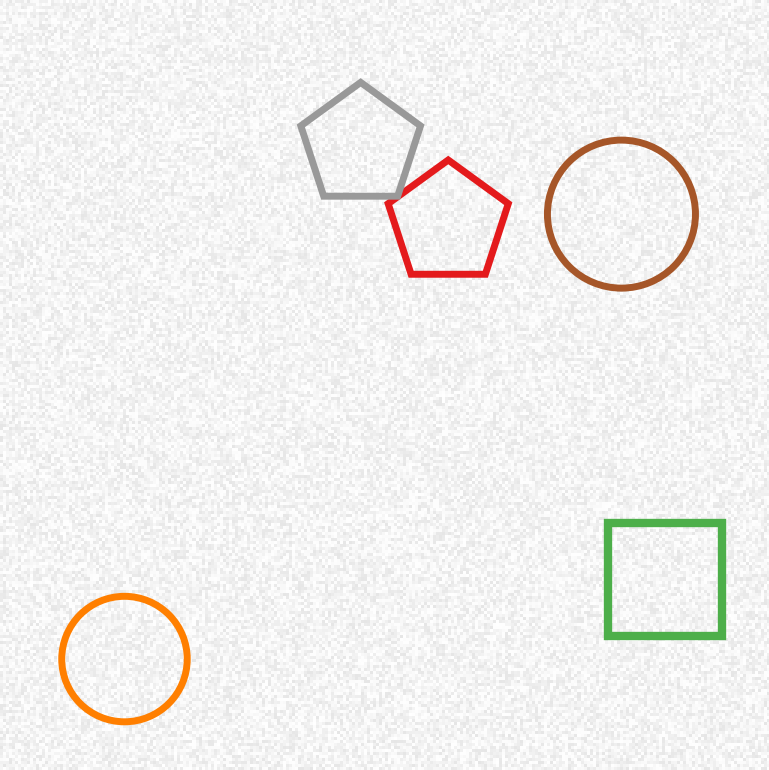[{"shape": "pentagon", "thickness": 2.5, "radius": 0.41, "center": [0.582, 0.71]}, {"shape": "square", "thickness": 3, "radius": 0.37, "center": [0.863, 0.247]}, {"shape": "circle", "thickness": 2.5, "radius": 0.41, "center": [0.162, 0.144]}, {"shape": "circle", "thickness": 2.5, "radius": 0.48, "center": [0.807, 0.722]}, {"shape": "pentagon", "thickness": 2.5, "radius": 0.41, "center": [0.468, 0.811]}]